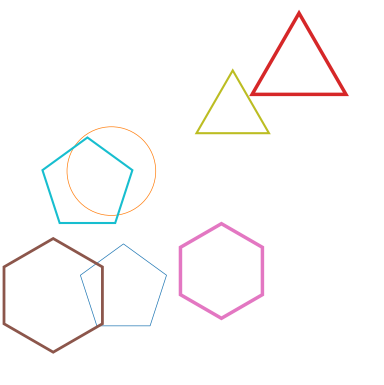[{"shape": "pentagon", "thickness": 0.5, "radius": 0.59, "center": [0.321, 0.249]}, {"shape": "circle", "thickness": 0.5, "radius": 0.58, "center": [0.289, 0.556]}, {"shape": "triangle", "thickness": 2.5, "radius": 0.7, "center": [0.777, 0.825]}, {"shape": "hexagon", "thickness": 2, "radius": 0.74, "center": [0.138, 0.233]}, {"shape": "hexagon", "thickness": 2.5, "radius": 0.61, "center": [0.575, 0.296]}, {"shape": "triangle", "thickness": 1.5, "radius": 0.54, "center": [0.605, 0.708]}, {"shape": "pentagon", "thickness": 1.5, "radius": 0.61, "center": [0.227, 0.52]}]